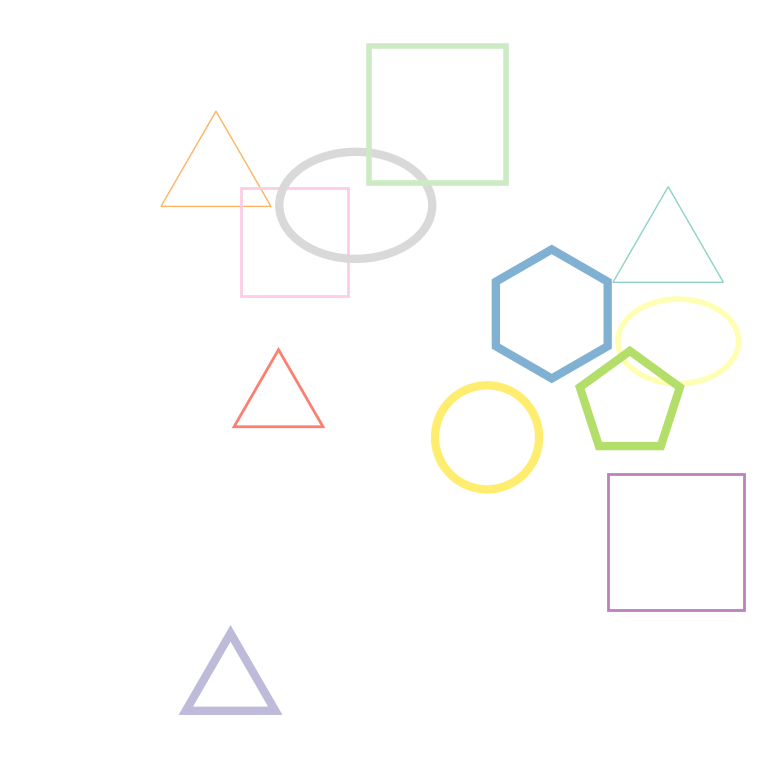[{"shape": "triangle", "thickness": 0.5, "radius": 0.41, "center": [0.868, 0.675]}, {"shape": "oval", "thickness": 2, "radius": 0.39, "center": [0.881, 0.557]}, {"shape": "triangle", "thickness": 3, "radius": 0.34, "center": [0.299, 0.11]}, {"shape": "triangle", "thickness": 1, "radius": 0.33, "center": [0.362, 0.479]}, {"shape": "hexagon", "thickness": 3, "radius": 0.42, "center": [0.717, 0.592]}, {"shape": "triangle", "thickness": 0.5, "radius": 0.41, "center": [0.281, 0.773]}, {"shape": "pentagon", "thickness": 3, "radius": 0.34, "center": [0.818, 0.476]}, {"shape": "square", "thickness": 1, "radius": 0.35, "center": [0.382, 0.686]}, {"shape": "oval", "thickness": 3, "radius": 0.5, "center": [0.462, 0.733]}, {"shape": "square", "thickness": 1, "radius": 0.44, "center": [0.878, 0.296]}, {"shape": "square", "thickness": 2, "radius": 0.44, "center": [0.568, 0.851]}, {"shape": "circle", "thickness": 3, "radius": 0.34, "center": [0.633, 0.432]}]